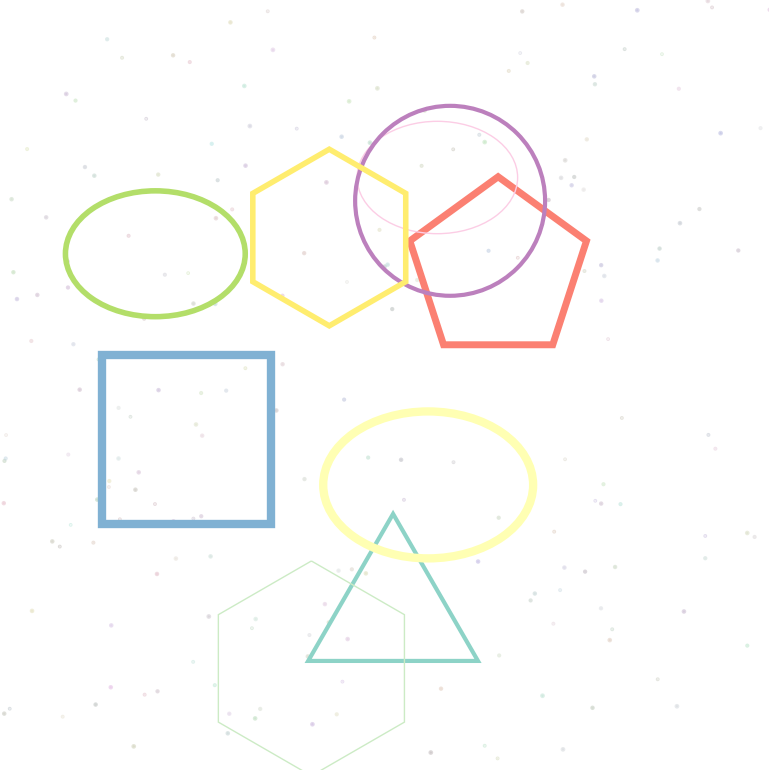[{"shape": "triangle", "thickness": 1.5, "radius": 0.64, "center": [0.51, 0.205]}, {"shape": "oval", "thickness": 3, "radius": 0.68, "center": [0.556, 0.37]}, {"shape": "pentagon", "thickness": 2.5, "radius": 0.6, "center": [0.647, 0.65]}, {"shape": "square", "thickness": 3, "radius": 0.55, "center": [0.242, 0.429]}, {"shape": "oval", "thickness": 2, "radius": 0.58, "center": [0.202, 0.67]}, {"shape": "oval", "thickness": 0.5, "radius": 0.52, "center": [0.568, 0.769]}, {"shape": "circle", "thickness": 1.5, "radius": 0.62, "center": [0.585, 0.739]}, {"shape": "hexagon", "thickness": 0.5, "radius": 0.7, "center": [0.404, 0.132]}, {"shape": "hexagon", "thickness": 2, "radius": 0.57, "center": [0.428, 0.692]}]